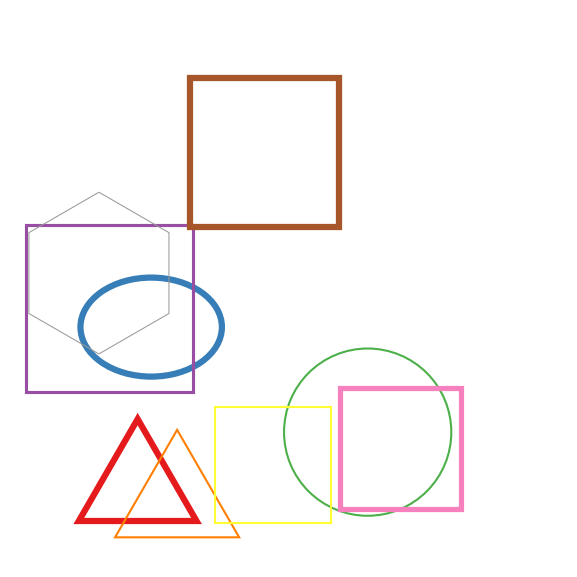[{"shape": "triangle", "thickness": 3, "radius": 0.59, "center": [0.238, 0.156]}, {"shape": "oval", "thickness": 3, "radius": 0.61, "center": [0.262, 0.433]}, {"shape": "circle", "thickness": 1, "radius": 0.72, "center": [0.637, 0.251]}, {"shape": "square", "thickness": 1.5, "radius": 0.73, "center": [0.19, 0.465]}, {"shape": "triangle", "thickness": 1, "radius": 0.62, "center": [0.307, 0.131]}, {"shape": "square", "thickness": 1, "radius": 0.5, "center": [0.472, 0.194]}, {"shape": "square", "thickness": 3, "radius": 0.64, "center": [0.457, 0.735]}, {"shape": "square", "thickness": 2.5, "radius": 0.52, "center": [0.693, 0.222]}, {"shape": "hexagon", "thickness": 0.5, "radius": 0.7, "center": [0.171, 0.526]}]